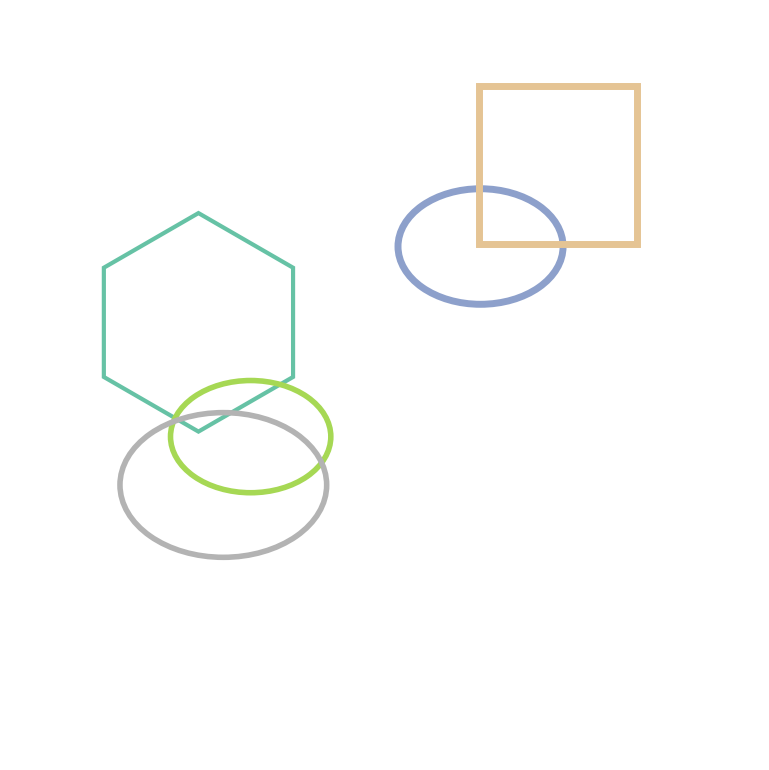[{"shape": "hexagon", "thickness": 1.5, "radius": 0.71, "center": [0.258, 0.581]}, {"shape": "oval", "thickness": 2.5, "radius": 0.54, "center": [0.624, 0.68]}, {"shape": "oval", "thickness": 2, "radius": 0.52, "center": [0.326, 0.433]}, {"shape": "square", "thickness": 2.5, "radius": 0.51, "center": [0.724, 0.786]}, {"shape": "oval", "thickness": 2, "radius": 0.67, "center": [0.29, 0.37]}]